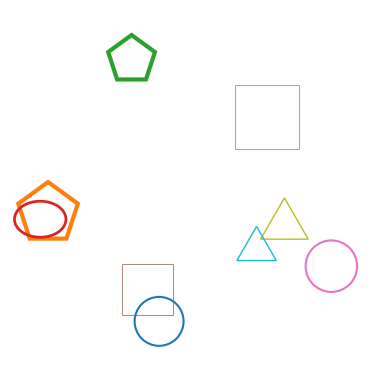[{"shape": "circle", "thickness": 1.5, "radius": 0.32, "center": [0.413, 0.165]}, {"shape": "pentagon", "thickness": 3, "radius": 0.41, "center": [0.125, 0.446]}, {"shape": "pentagon", "thickness": 3, "radius": 0.32, "center": [0.342, 0.845]}, {"shape": "oval", "thickness": 2, "radius": 0.33, "center": [0.104, 0.431]}, {"shape": "square", "thickness": 0.5, "radius": 0.33, "center": [0.383, 0.248]}, {"shape": "circle", "thickness": 1.5, "radius": 0.33, "center": [0.861, 0.309]}, {"shape": "square", "thickness": 0.5, "radius": 0.42, "center": [0.693, 0.696]}, {"shape": "triangle", "thickness": 1, "radius": 0.36, "center": [0.739, 0.415]}, {"shape": "triangle", "thickness": 1, "radius": 0.3, "center": [0.666, 0.353]}]